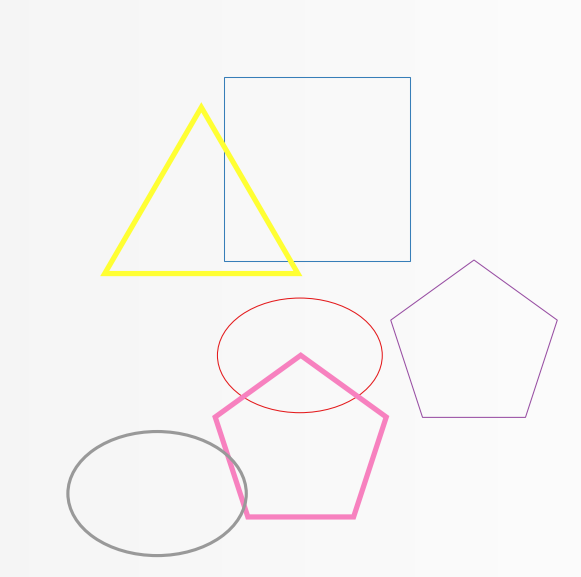[{"shape": "oval", "thickness": 0.5, "radius": 0.71, "center": [0.516, 0.384]}, {"shape": "square", "thickness": 0.5, "radius": 0.8, "center": [0.545, 0.707]}, {"shape": "pentagon", "thickness": 0.5, "radius": 0.75, "center": [0.815, 0.398]}, {"shape": "triangle", "thickness": 2.5, "radius": 0.96, "center": [0.346, 0.621]}, {"shape": "pentagon", "thickness": 2.5, "radius": 0.77, "center": [0.517, 0.229]}, {"shape": "oval", "thickness": 1.5, "radius": 0.77, "center": [0.27, 0.144]}]